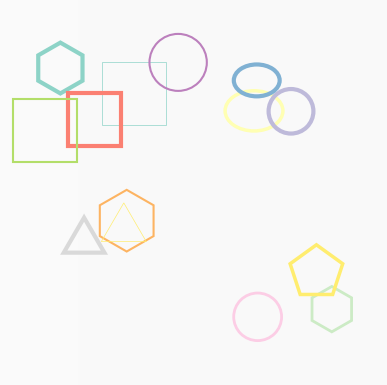[{"shape": "hexagon", "thickness": 3, "radius": 0.33, "center": [0.156, 0.823]}, {"shape": "square", "thickness": 0.5, "radius": 0.41, "center": [0.346, 0.757]}, {"shape": "oval", "thickness": 2.5, "radius": 0.37, "center": [0.655, 0.712]}, {"shape": "circle", "thickness": 3, "radius": 0.29, "center": [0.751, 0.711]}, {"shape": "square", "thickness": 3, "radius": 0.35, "center": [0.244, 0.689]}, {"shape": "oval", "thickness": 3, "radius": 0.3, "center": [0.663, 0.791]}, {"shape": "hexagon", "thickness": 1.5, "radius": 0.4, "center": [0.327, 0.427]}, {"shape": "square", "thickness": 1.5, "radius": 0.41, "center": [0.116, 0.661]}, {"shape": "circle", "thickness": 2, "radius": 0.31, "center": [0.665, 0.177]}, {"shape": "triangle", "thickness": 3, "radius": 0.3, "center": [0.217, 0.374]}, {"shape": "circle", "thickness": 1.5, "radius": 0.37, "center": [0.46, 0.838]}, {"shape": "hexagon", "thickness": 2, "radius": 0.29, "center": [0.856, 0.197]}, {"shape": "triangle", "thickness": 0.5, "radius": 0.33, "center": [0.319, 0.406]}, {"shape": "pentagon", "thickness": 2.5, "radius": 0.36, "center": [0.817, 0.293]}]